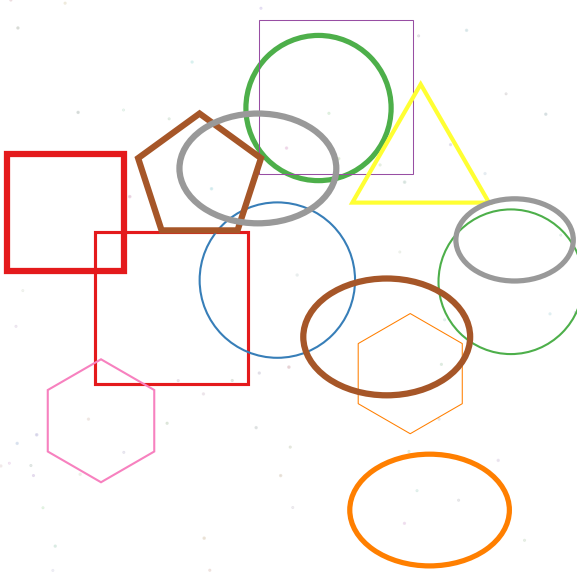[{"shape": "square", "thickness": 3, "radius": 0.51, "center": [0.114, 0.632]}, {"shape": "square", "thickness": 1.5, "radius": 0.66, "center": [0.297, 0.465]}, {"shape": "circle", "thickness": 1, "radius": 0.67, "center": [0.48, 0.514]}, {"shape": "circle", "thickness": 2.5, "radius": 0.63, "center": [0.552, 0.812]}, {"shape": "circle", "thickness": 1, "radius": 0.63, "center": [0.885, 0.511]}, {"shape": "square", "thickness": 0.5, "radius": 0.67, "center": [0.582, 0.831]}, {"shape": "oval", "thickness": 2.5, "radius": 0.69, "center": [0.744, 0.116]}, {"shape": "hexagon", "thickness": 0.5, "radius": 0.52, "center": [0.71, 0.352]}, {"shape": "triangle", "thickness": 2, "radius": 0.68, "center": [0.728, 0.717]}, {"shape": "pentagon", "thickness": 3, "radius": 0.56, "center": [0.346, 0.691]}, {"shape": "oval", "thickness": 3, "radius": 0.72, "center": [0.67, 0.416]}, {"shape": "hexagon", "thickness": 1, "radius": 0.53, "center": [0.175, 0.271]}, {"shape": "oval", "thickness": 2.5, "radius": 0.51, "center": [0.891, 0.584]}, {"shape": "oval", "thickness": 3, "radius": 0.68, "center": [0.447, 0.707]}]